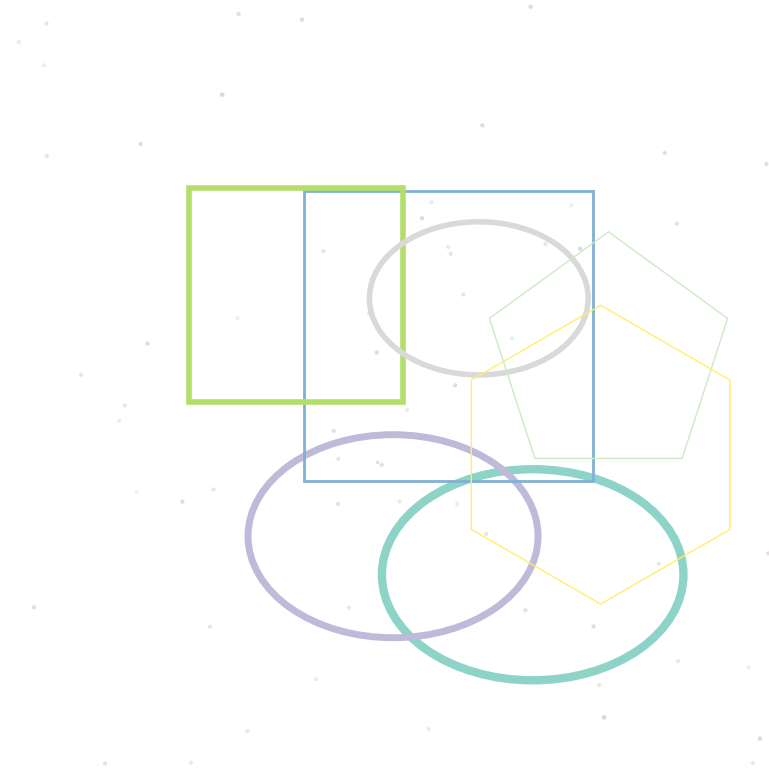[{"shape": "oval", "thickness": 3, "radius": 0.98, "center": [0.692, 0.254]}, {"shape": "oval", "thickness": 2.5, "radius": 0.94, "center": [0.51, 0.304]}, {"shape": "square", "thickness": 1, "radius": 0.94, "center": [0.582, 0.563]}, {"shape": "square", "thickness": 2, "radius": 0.69, "center": [0.384, 0.617]}, {"shape": "oval", "thickness": 2, "radius": 0.71, "center": [0.622, 0.613]}, {"shape": "pentagon", "thickness": 0.5, "radius": 0.81, "center": [0.79, 0.536]}, {"shape": "hexagon", "thickness": 0.5, "radius": 0.97, "center": [0.78, 0.409]}]